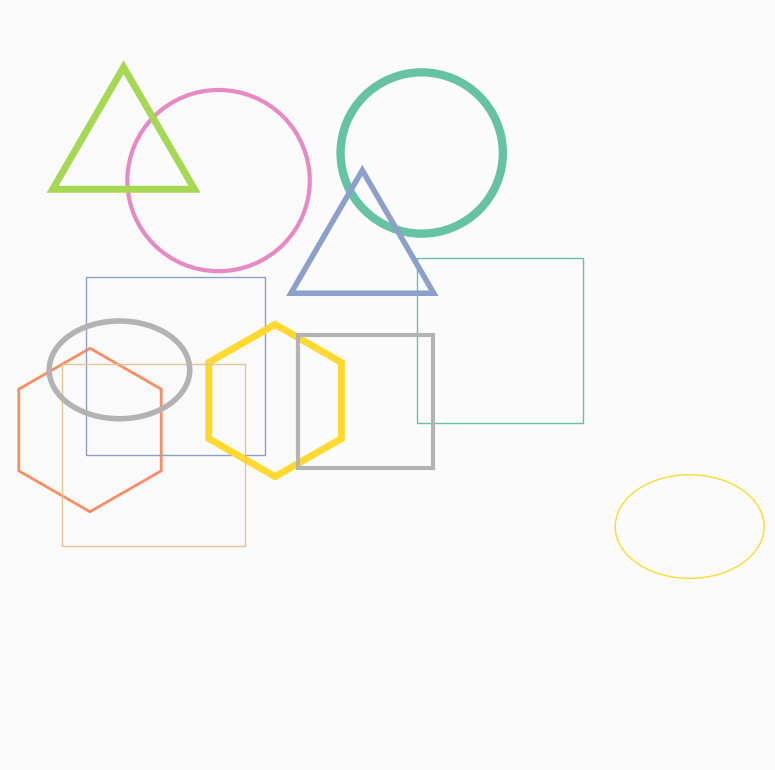[{"shape": "circle", "thickness": 3, "radius": 0.52, "center": [0.544, 0.801]}, {"shape": "square", "thickness": 0.5, "radius": 0.53, "center": [0.645, 0.558]}, {"shape": "hexagon", "thickness": 1, "radius": 0.53, "center": [0.116, 0.442]}, {"shape": "triangle", "thickness": 2, "radius": 0.53, "center": [0.468, 0.672]}, {"shape": "square", "thickness": 0.5, "radius": 0.58, "center": [0.226, 0.525]}, {"shape": "circle", "thickness": 1.5, "radius": 0.59, "center": [0.282, 0.765]}, {"shape": "triangle", "thickness": 2.5, "radius": 0.53, "center": [0.159, 0.807]}, {"shape": "oval", "thickness": 0.5, "radius": 0.48, "center": [0.89, 0.316]}, {"shape": "hexagon", "thickness": 2.5, "radius": 0.49, "center": [0.355, 0.48]}, {"shape": "square", "thickness": 0.5, "radius": 0.59, "center": [0.199, 0.409]}, {"shape": "square", "thickness": 1.5, "radius": 0.43, "center": [0.472, 0.478]}, {"shape": "oval", "thickness": 2, "radius": 0.45, "center": [0.154, 0.52]}]